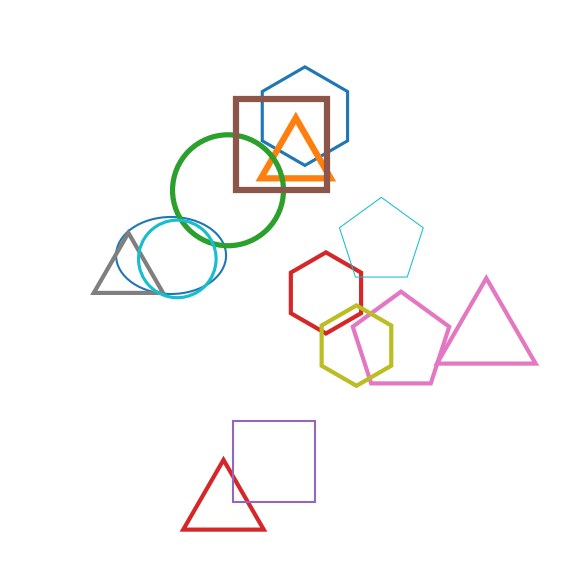[{"shape": "oval", "thickness": 1, "radius": 0.48, "center": [0.296, 0.557]}, {"shape": "hexagon", "thickness": 1.5, "radius": 0.43, "center": [0.528, 0.798]}, {"shape": "triangle", "thickness": 3, "radius": 0.35, "center": [0.512, 0.725]}, {"shape": "circle", "thickness": 2.5, "radius": 0.48, "center": [0.395, 0.67]}, {"shape": "triangle", "thickness": 2, "radius": 0.4, "center": [0.387, 0.122]}, {"shape": "hexagon", "thickness": 2, "radius": 0.35, "center": [0.564, 0.492]}, {"shape": "square", "thickness": 1, "radius": 0.35, "center": [0.475, 0.2]}, {"shape": "square", "thickness": 3, "radius": 0.39, "center": [0.488, 0.749]}, {"shape": "pentagon", "thickness": 2, "radius": 0.44, "center": [0.694, 0.406]}, {"shape": "triangle", "thickness": 2, "radius": 0.49, "center": [0.842, 0.419]}, {"shape": "triangle", "thickness": 2, "radius": 0.35, "center": [0.222, 0.527]}, {"shape": "hexagon", "thickness": 2, "radius": 0.35, "center": [0.617, 0.401]}, {"shape": "circle", "thickness": 1.5, "radius": 0.34, "center": [0.307, 0.551]}, {"shape": "pentagon", "thickness": 0.5, "radius": 0.38, "center": [0.66, 0.581]}]